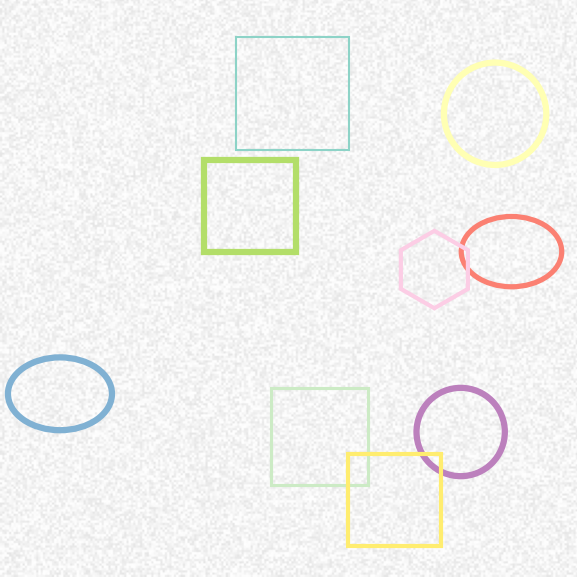[{"shape": "square", "thickness": 1, "radius": 0.49, "center": [0.507, 0.837]}, {"shape": "circle", "thickness": 3, "radius": 0.44, "center": [0.857, 0.802]}, {"shape": "oval", "thickness": 2.5, "radius": 0.43, "center": [0.886, 0.563]}, {"shape": "oval", "thickness": 3, "radius": 0.45, "center": [0.104, 0.317]}, {"shape": "square", "thickness": 3, "radius": 0.4, "center": [0.433, 0.642]}, {"shape": "hexagon", "thickness": 2, "radius": 0.34, "center": [0.752, 0.532]}, {"shape": "circle", "thickness": 3, "radius": 0.38, "center": [0.798, 0.251]}, {"shape": "square", "thickness": 1.5, "radius": 0.42, "center": [0.553, 0.243]}, {"shape": "square", "thickness": 2, "radius": 0.4, "center": [0.683, 0.133]}]